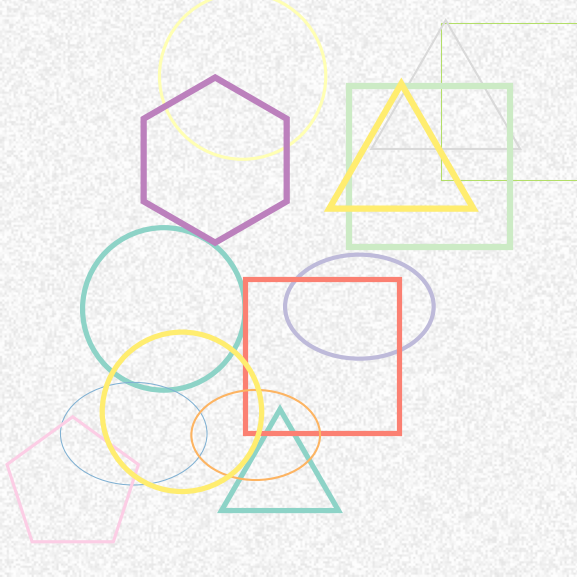[{"shape": "circle", "thickness": 2.5, "radius": 0.7, "center": [0.284, 0.464]}, {"shape": "triangle", "thickness": 2.5, "radius": 0.58, "center": [0.485, 0.174]}, {"shape": "circle", "thickness": 1.5, "radius": 0.72, "center": [0.42, 0.867]}, {"shape": "oval", "thickness": 2, "radius": 0.64, "center": [0.622, 0.468]}, {"shape": "square", "thickness": 2.5, "radius": 0.67, "center": [0.557, 0.383]}, {"shape": "oval", "thickness": 0.5, "radius": 0.63, "center": [0.232, 0.248]}, {"shape": "oval", "thickness": 1, "radius": 0.56, "center": [0.443, 0.246]}, {"shape": "square", "thickness": 0.5, "radius": 0.68, "center": [0.899, 0.823]}, {"shape": "pentagon", "thickness": 1.5, "radius": 0.6, "center": [0.126, 0.158]}, {"shape": "triangle", "thickness": 1, "radius": 0.74, "center": [0.772, 0.816]}, {"shape": "hexagon", "thickness": 3, "radius": 0.72, "center": [0.373, 0.722]}, {"shape": "square", "thickness": 3, "radius": 0.7, "center": [0.744, 0.71]}, {"shape": "circle", "thickness": 2.5, "radius": 0.69, "center": [0.315, 0.286]}, {"shape": "triangle", "thickness": 3, "radius": 0.72, "center": [0.695, 0.71]}]